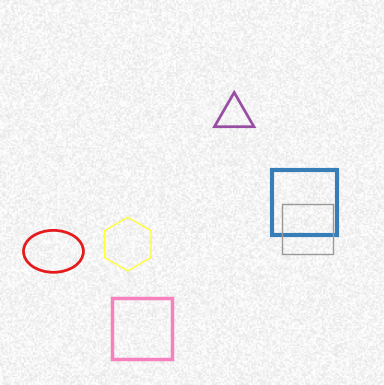[{"shape": "oval", "thickness": 2, "radius": 0.39, "center": [0.139, 0.347]}, {"shape": "square", "thickness": 3, "radius": 0.42, "center": [0.791, 0.474]}, {"shape": "triangle", "thickness": 2, "radius": 0.3, "center": [0.608, 0.701]}, {"shape": "hexagon", "thickness": 1, "radius": 0.35, "center": [0.332, 0.366]}, {"shape": "square", "thickness": 2.5, "radius": 0.39, "center": [0.369, 0.147]}, {"shape": "square", "thickness": 1, "radius": 0.33, "center": [0.799, 0.405]}]